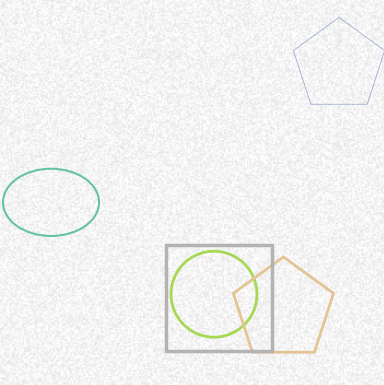[{"shape": "oval", "thickness": 1.5, "radius": 0.62, "center": [0.133, 0.474]}, {"shape": "pentagon", "thickness": 0.5, "radius": 0.62, "center": [0.881, 0.83]}, {"shape": "circle", "thickness": 2, "radius": 0.56, "center": [0.556, 0.236]}, {"shape": "pentagon", "thickness": 2, "radius": 0.68, "center": [0.736, 0.196]}, {"shape": "square", "thickness": 2.5, "radius": 0.69, "center": [0.569, 0.226]}]